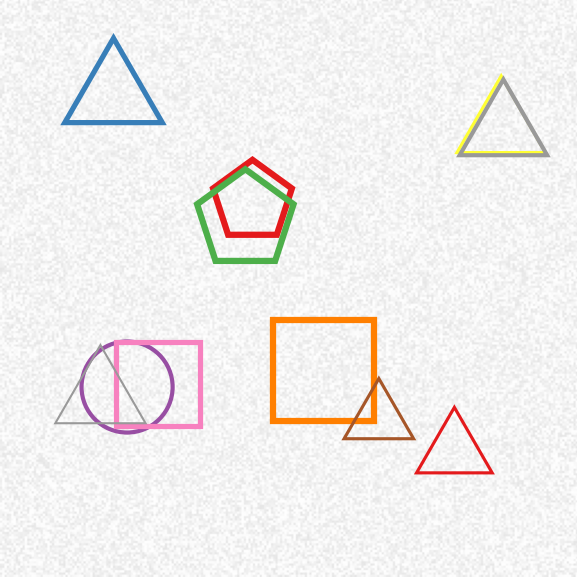[{"shape": "pentagon", "thickness": 3, "radius": 0.36, "center": [0.437, 0.651]}, {"shape": "triangle", "thickness": 1.5, "radius": 0.38, "center": [0.787, 0.218]}, {"shape": "triangle", "thickness": 2.5, "radius": 0.49, "center": [0.197, 0.836]}, {"shape": "pentagon", "thickness": 3, "radius": 0.44, "center": [0.425, 0.618]}, {"shape": "circle", "thickness": 2, "radius": 0.39, "center": [0.22, 0.329]}, {"shape": "square", "thickness": 3, "radius": 0.44, "center": [0.56, 0.358]}, {"shape": "triangle", "thickness": 1.5, "radius": 0.44, "center": [0.868, 0.779]}, {"shape": "triangle", "thickness": 1.5, "radius": 0.35, "center": [0.656, 0.274]}, {"shape": "square", "thickness": 2.5, "radius": 0.36, "center": [0.273, 0.335]}, {"shape": "triangle", "thickness": 2, "radius": 0.44, "center": [0.872, 0.774]}, {"shape": "triangle", "thickness": 1, "radius": 0.45, "center": [0.174, 0.311]}]